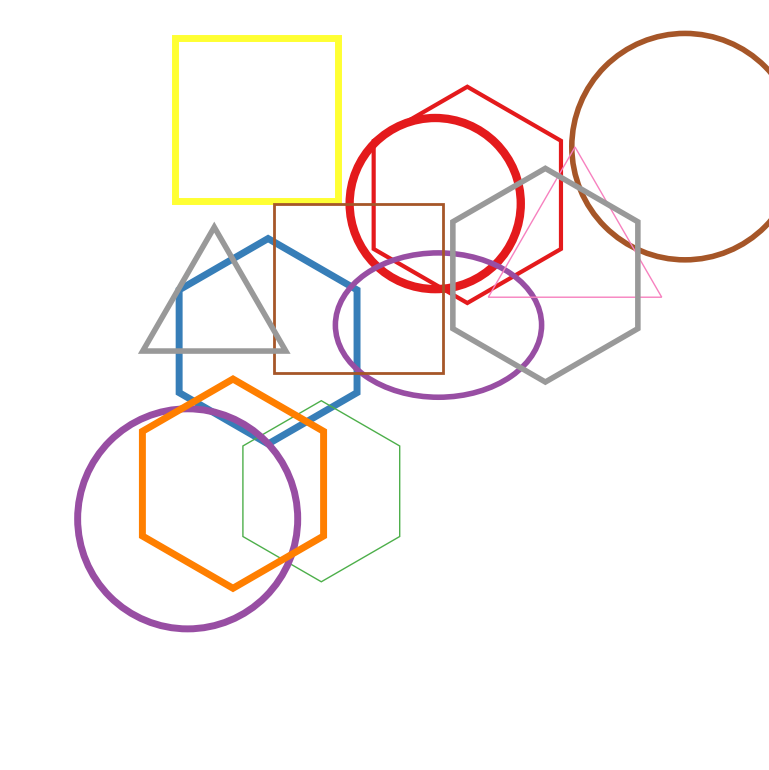[{"shape": "circle", "thickness": 3, "radius": 0.56, "center": [0.565, 0.736]}, {"shape": "hexagon", "thickness": 1.5, "radius": 0.7, "center": [0.607, 0.747]}, {"shape": "hexagon", "thickness": 2.5, "radius": 0.67, "center": [0.348, 0.557]}, {"shape": "hexagon", "thickness": 0.5, "radius": 0.59, "center": [0.417, 0.362]}, {"shape": "circle", "thickness": 2.5, "radius": 0.71, "center": [0.244, 0.326]}, {"shape": "oval", "thickness": 2, "radius": 0.67, "center": [0.569, 0.578]}, {"shape": "hexagon", "thickness": 2.5, "radius": 0.68, "center": [0.303, 0.372]}, {"shape": "square", "thickness": 2.5, "radius": 0.53, "center": [0.334, 0.845]}, {"shape": "square", "thickness": 1, "radius": 0.55, "center": [0.465, 0.626]}, {"shape": "circle", "thickness": 2, "radius": 0.74, "center": [0.89, 0.81]}, {"shape": "triangle", "thickness": 0.5, "radius": 0.65, "center": [0.747, 0.679]}, {"shape": "hexagon", "thickness": 2, "radius": 0.69, "center": [0.708, 0.643]}, {"shape": "triangle", "thickness": 2, "radius": 0.54, "center": [0.278, 0.598]}]